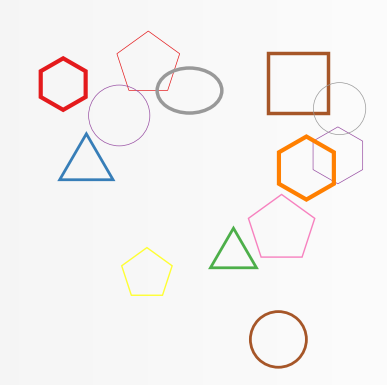[{"shape": "pentagon", "thickness": 0.5, "radius": 0.43, "center": [0.383, 0.834]}, {"shape": "hexagon", "thickness": 3, "radius": 0.33, "center": [0.163, 0.782]}, {"shape": "triangle", "thickness": 2, "radius": 0.4, "center": [0.223, 0.573]}, {"shape": "triangle", "thickness": 2, "radius": 0.34, "center": [0.603, 0.339]}, {"shape": "hexagon", "thickness": 0.5, "radius": 0.37, "center": [0.872, 0.596]}, {"shape": "circle", "thickness": 0.5, "radius": 0.39, "center": [0.308, 0.7]}, {"shape": "hexagon", "thickness": 3, "radius": 0.41, "center": [0.791, 0.564]}, {"shape": "pentagon", "thickness": 1, "radius": 0.34, "center": [0.379, 0.288]}, {"shape": "square", "thickness": 2.5, "radius": 0.39, "center": [0.768, 0.784]}, {"shape": "circle", "thickness": 2, "radius": 0.36, "center": [0.718, 0.118]}, {"shape": "pentagon", "thickness": 1, "radius": 0.45, "center": [0.727, 0.405]}, {"shape": "circle", "thickness": 0.5, "radius": 0.34, "center": [0.876, 0.718]}, {"shape": "oval", "thickness": 2.5, "radius": 0.42, "center": [0.489, 0.765]}]